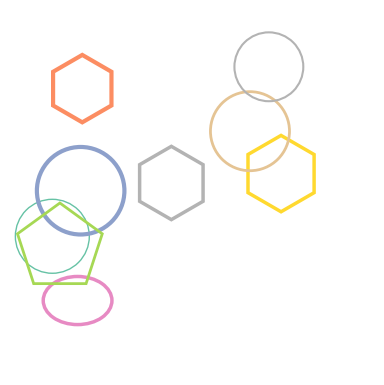[{"shape": "circle", "thickness": 1, "radius": 0.48, "center": [0.136, 0.386]}, {"shape": "hexagon", "thickness": 3, "radius": 0.44, "center": [0.214, 0.77]}, {"shape": "circle", "thickness": 3, "radius": 0.57, "center": [0.209, 0.505]}, {"shape": "oval", "thickness": 2.5, "radius": 0.45, "center": [0.202, 0.219]}, {"shape": "pentagon", "thickness": 2, "radius": 0.58, "center": [0.156, 0.357]}, {"shape": "hexagon", "thickness": 2.5, "radius": 0.5, "center": [0.73, 0.549]}, {"shape": "circle", "thickness": 2, "radius": 0.51, "center": [0.649, 0.659]}, {"shape": "hexagon", "thickness": 2.5, "radius": 0.48, "center": [0.445, 0.525]}, {"shape": "circle", "thickness": 1.5, "radius": 0.45, "center": [0.698, 0.827]}]